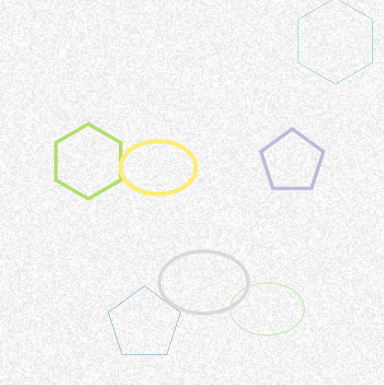[{"shape": "hexagon", "thickness": 0.5, "radius": 0.56, "center": [0.871, 0.893]}, {"shape": "pentagon", "thickness": 2.5, "radius": 0.43, "center": [0.759, 0.58]}, {"shape": "pentagon", "thickness": 0.5, "radius": 0.49, "center": [0.375, 0.158]}, {"shape": "hexagon", "thickness": 2.5, "radius": 0.49, "center": [0.229, 0.581]}, {"shape": "oval", "thickness": 2.5, "radius": 0.58, "center": [0.529, 0.267]}, {"shape": "oval", "thickness": 1, "radius": 0.48, "center": [0.694, 0.197]}, {"shape": "oval", "thickness": 3, "radius": 0.49, "center": [0.411, 0.565]}]